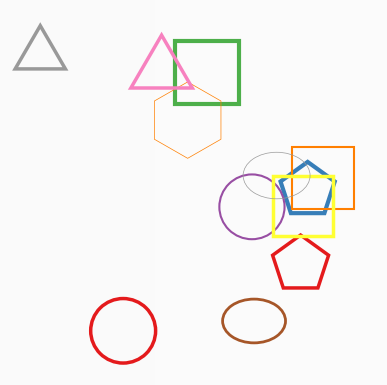[{"shape": "circle", "thickness": 2.5, "radius": 0.42, "center": [0.318, 0.141]}, {"shape": "pentagon", "thickness": 2.5, "radius": 0.38, "center": [0.776, 0.314]}, {"shape": "pentagon", "thickness": 3, "radius": 0.37, "center": [0.794, 0.506]}, {"shape": "square", "thickness": 3, "radius": 0.41, "center": [0.534, 0.811]}, {"shape": "circle", "thickness": 1.5, "radius": 0.42, "center": [0.65, 0.463]}, {"shape": "square", "thickness": 1.5, "radius": 0.4, "center": [0.834, 0.538]}, {"shape": "hexagon", "thickness": 0.5, "radius": 0.5, "center": [0.484, 0.688]}, {"shape": "square", "thickness": 2.5, "radius": 0.39, "center": [0.782, 0.464]}, {"shape": "oval", "thickness": 2, "radius": 0.41, "center": [0.656, 0.166]}, {"shape": "triangle", "thickness": 2.5, "radius": 0.46, "center": [0.417, 0.817]}, {"shape": "oval", "thickness": 0.5, "radius": 0.43, "center": [0.714, 0.544]}, {"shape": "triangle", "thickness": 2.5, "radius": 0.37, "center": [0.104, 0.858]}]